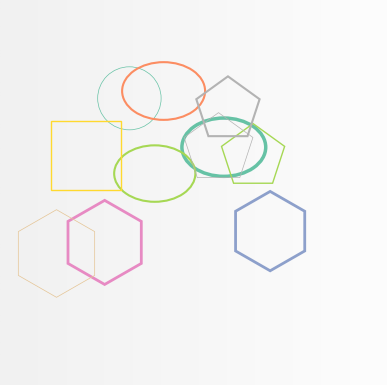[{"shape": "circle", "thickness": 0.5, "radius": 0.41, "center": [0.334, 0.745]}, {"shape": "oval", "thickness": 2.5, "radius": 0.54, "center": [0.578, 0.618]}, {"shape": "oval", "thickness": 1.5, "radius": 0.54, "center": [0.422, 0.764]}, {"shape": "hexagon", "thickness": 2, "radius": 0.52, "center": [0.697, 0.4]}, {"shape": "hexagon", "thickness": 2, "radius": 0.55, "center": [0.27, 0.37]}, {"shape": "oval", "thickness": 1.5, "radius": 0.52, "center": [0.399, 0.549]}, {"shape": "pentagon", "thickness": 1, "radius": 0.43, "center": [0.653, 0.593]}, {"shape": "square", "thickness": 1, "radius": 0.45, "center": [0.223, 0.597]}, {"shape": "hexagon", "thickness": 0.5, "radius": 0.57, "center": [0.146, 0.342]}, {"shape": "pentagon", "thickness": 1.5, "radius": 0.43, "center": [0.588, 0.716]}, {"shape": "pentagon", "thickness": 0.5, "radius": 0.47, "center": [0.564, 0.614]}]